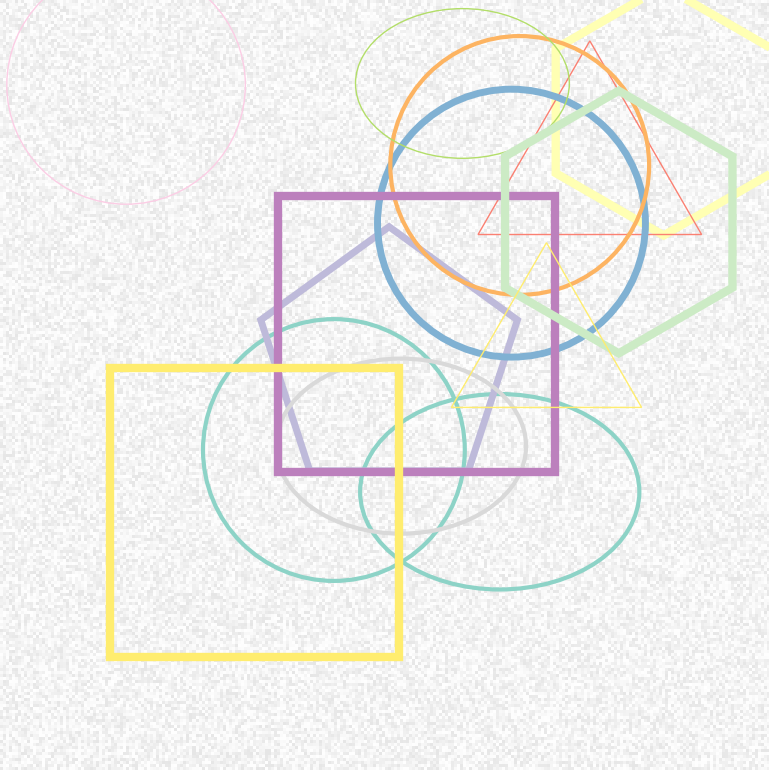[{"shape": "oval", "thickness": 1.5, "radius": 0.91, "center": [0.649, 0.361]}, {"shape": "circle", "thickness": 1.5, "radius": 0.85, "center": [0.434, 0.416]}, {"shape": "hexagon", "thickness": 3, "radius": 0.81, "center": [0.862, 0.856]}, {"shape": "pentagon", "thickness": 2.5, "radius": 0.88, "center": [0.505, 0.53]}, {"shape": "triangle", "thickness": 0.5, "radius": 0.84, "center": [0.766, 0.779]}, {"shape": "circle", "thickness": 2.5, "radius": 0.87, "center": [0.664, 0.71]}, {"shape": "circle", "thickness": 1.5, "radius": 0.84, "center": [0.675, 0.785]}, {"shape": "oval", "thickness": 0.5, "radius": 0.69, "center": [0.601, 0.892]}, {"shape": "circle", "thickness": 0.5, "radius": 0.77, "center": [0.164, 0.89]}, {"shape": "oval", "thickness": 1.5, "radius": 0.81, "center": [0.521, 0.421]}, {"shape": "square", "thickness": 3, "radius": 0.9, "center": [0.541, 0.566]}, {"shape": "hexagon", "thickness": 3, "radius": 0.85, "center": [0.804, 0.712]}, {"shape": "square", "thickness": 3, "radius": 0.94, "center": [0.33, 0.334]}, {"shape": "triangle", "thickness": 0.5, "radius": 0.71, "center": [0.71, 0.542]}]